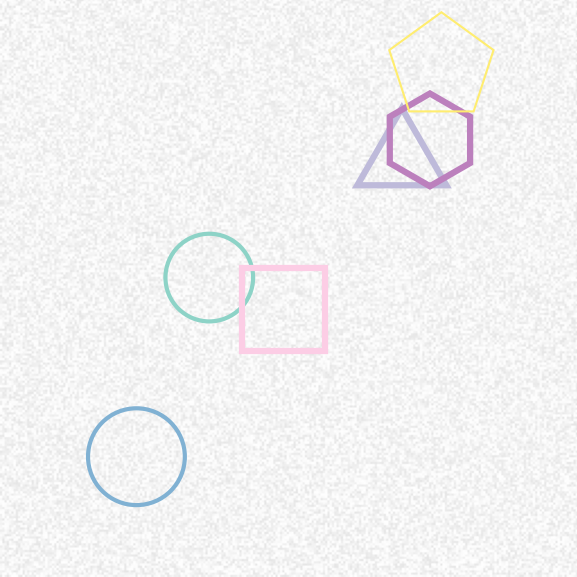[{"shape": "circle", "thickness": 2, "radius": 0.38, "center": [0.362, 0.518]}, {"shape": "triangle", "thickness": 3, "radius": 0.44, "center": [0.696, 0.723]}, {"shape": "circle", "thickness": 2, "radius": 0.42, "center": [0.236, 0.208]}, {"shape": "square", "thickness": 3, "radius": 0.36, "center": [0.491, 0.463]}, {"shape": "hexagon", "thickness": 3, "radius": 0.4, "center": [0.744, 0.757]}, {"shape": "pentagon", "thickness": 1, "radius": 0.47, "center": [0.764, 0.883]}]